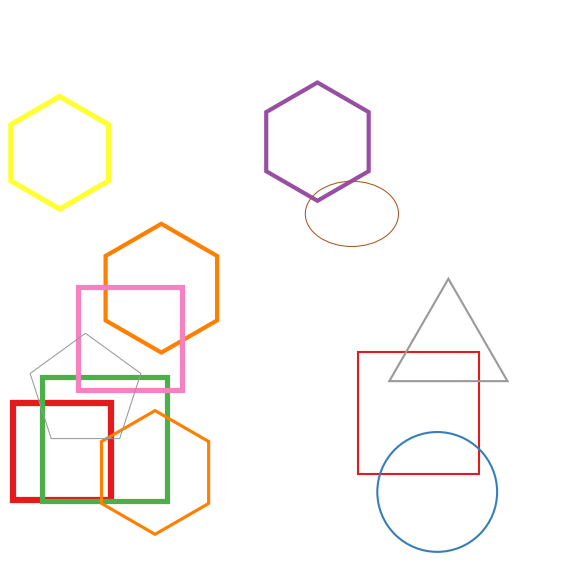[{"shape": "square", "thickness": 1, "radius": 0.53, "center": [0.725, 0.284]}, {"shape": "square", "thickness": 3, "radius": 0.42, "center": [0.107, 0.217]}, {"shape": "circle", "thickness": 1, "radius": 0.52, "center": [0.757, 0.147]}, {"shape": "square", "thickness": 2.5, "radius": 0.54, "center": [0.181, 0.239]}, {"shape": "hexagon", "thickness": 2, "radius": 0.51, "center": [0.55, 0.754]}, {"shape": "hexagon", "thickness": 2, "radius": 0.56, "center": [0.279, 0.5]}, {"shape": "hexagon", "thickness": 1.5, "radius": 0.54, "center": [0.269, 0.181]}, {"shape": "hexagon", "thickness": 2.5, "radius": 0.49, "center": [0.103, 0.735]}, {"shape": "oval", "thickness": 0.5, "radius": 0.4, "center": [0.609, 0.629]}, {"shape": "square", "thickness": 2.5, "radius": 0.45, "center": [0.226, 0.413]}, {"shape": "triangle", "thickness": 1, "radius": 0.59, "center": [0.776, 0.398]}, {"shape": "pentagon", "thickness": 0.5, "radius": 0.5, "center": [0.148, 0.321]}]